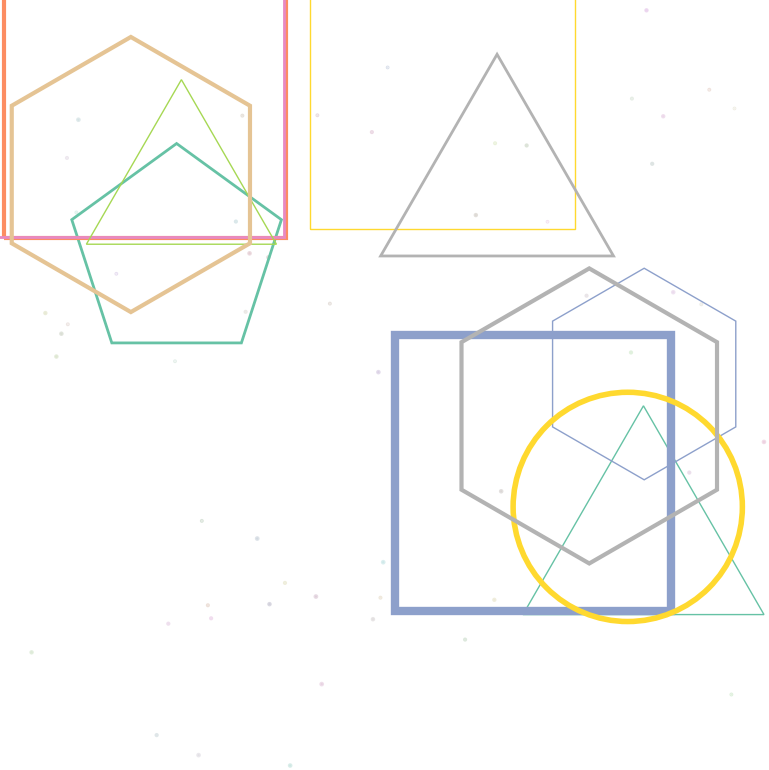[{"shape": "triangle", "thickness": 0.5, "radius": 0.9, "center": [0.836, 0.292]}, {"shape": "pentagon", "thickness": 1, "radius": 0.72, "center": [0.229, 0.67]}, {"shape": "square", "thickness": 1.5, "radius": 0.92, "center": [0.188, 0.874]}, {"shape": "square", "thickness": 3, "radius": 0.9, "center": [0.692, 0.385]}, {"shape": "hexagon", "thickness": 0.5, "radius": 0.69, "center": [0.837, 0.514]}, {"shape": "square", "thickness": 1, "radius": 0.99, "center": [0.172, 0.889]}, {"shape": "triangle", "thickness": 0.5, "radius": 0.71, "center": [0.236, 0.754]}, {"shape": "circle", "thickness": 2, "radius": 0.74, "center": [0.815, 0.342]}, {"shape": "square", "thickness": 0.5, "radius": 0.86, "center": [0.575, 0.875]}, {"shape": "hexagon", "thickness": 1.5, "radius": 0.89, "center": [0.17, 0.773]}, {"shape": "hexagon", "thickness": 1.5, "radius": 0.96, "center": [0.765, 0.46]}, {"shape": "triangle", "thickness": 1, "radius": 0.87, "center": [0.646, 0.755]}]